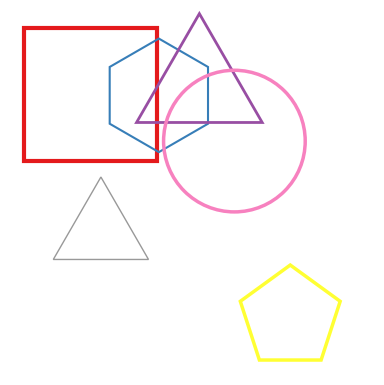[{"shape": "square", "thickness": 3, "radius": 0.86, "center": [0.235, 0.756]}, {"shape": "hexagon", "thickness": 1.5, "radius": 0.74, "center": [0.413, 0.752]}, {"shape": "triangle", "thickness": 2, "radius": 0.94, "center": [0.518, 0.776]}, {"shape": "pentagon", "thickness": 2.5, "radius": 0.68, "center": [0.754, 0.175]}, {"shape": "circle", "thickness": 2.5, "radius": 0.92, "center": [0.609, 0.634]}, {"shape": "triangle", "thickness": 1, "radius": 0.71, "center": [0.262, 0.397]}]